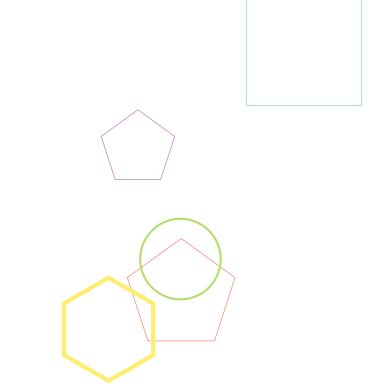[{"shape": "square", "thickness": 0.5, "radius": 0.74, "center": [0.788, 0.877]}, {"shape": "pentagon", "thickness": 0.5, "radius": 0.74, "center": [0.471, 0.233]}, {"shape": "circle", "thickness": 1.5, "radius": 0.52, "center": [0.469, 0.327]}, {"shape": "pentagon", "thickness": 0.5, "radius": 0.5, "center": [0.358, 0.615]}, {"shape": "hexagon", "thickness": 3, "radius": 0.67, "center": [0.282, 0.145]}]